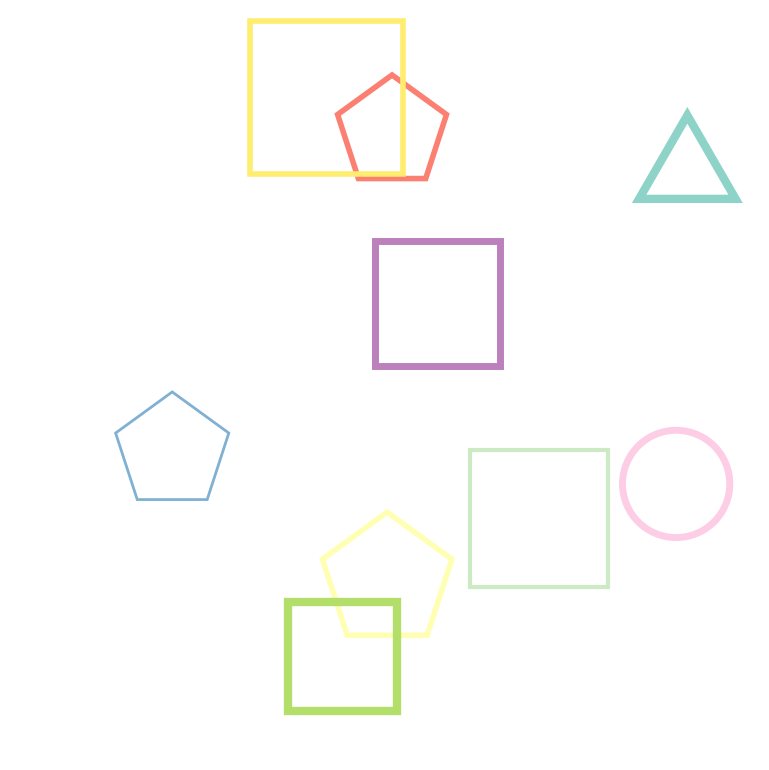[{"shape": "triangle", "thickness": 3, "radius": 0.36, "center": [0.893, 0.778]}, {"shape": "pentagon", "thickness": 2, "radius": 0.44, "center": [0.503, 0.246]}, {"shape": "pentagon", "thickness": 2, "radius": 0.37, "center": [0.509, 0.828]}, {"shape": "pentagon", "thickness": 1, "radius": 0.39, "center": [0.224, 0.414]}, {"shape": "square", "thickness": 3, "radius": 0.35, "center": [0.445, 0.147]}, {"shape": "circle", "thickness": 2.5, "radius": 0.35, "center": [0.878, 0.372]}, {"shape": "square", "thickness": 2.5, "radius": 0.41, "center": [0.568, 0.606]}, {"shape": "square", "thickness": 1.5, "radius": 0.45, "center": [0.7, 0.327]}, {"shape": "square", "thickness": 2, "radius": 0.5, "center": [0.424, 0.874]}]